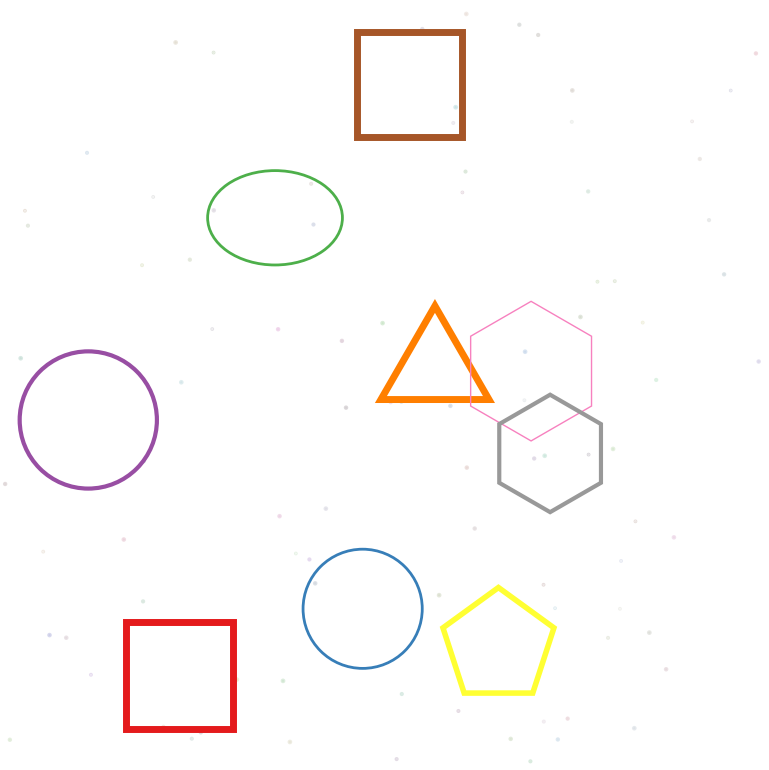[{"shape": "square", "thickness": 2.5, "radius": 0.35, "center": [0.233, 0.123]}, {"shape": "circle", "thickness": 1, "radius": 0.39, "center": [0.471, 0.209]}, {"shape": "oval", "thickness": 1, "radius": 0.44, "center": [0.357, 0.717]}, {"shape": "circle", "thickness": 1.5, "radius": 0.45, "center": [0.115, 0.455]}, {"shape": "triangle", "thickness": 2.5, "radius": 0.41, "center": [0.565, 0.522]}, {"shape": "pentagon", "thickness": 2, "radius": 0.38, "center": [0.647, 0.161]}, {"shape": "square", "thickness": 2.5, "radius": 0.34, "center": [0.532, 0.89]}, {"shape": "hexagon", "thickness": 0.5, "radius": 0.45, "center": [0.69, 0.518]}, {"shape": "hexagon", "thickness": 1.5, "radius": 0.38, "center": [0.714, 0.411]}]